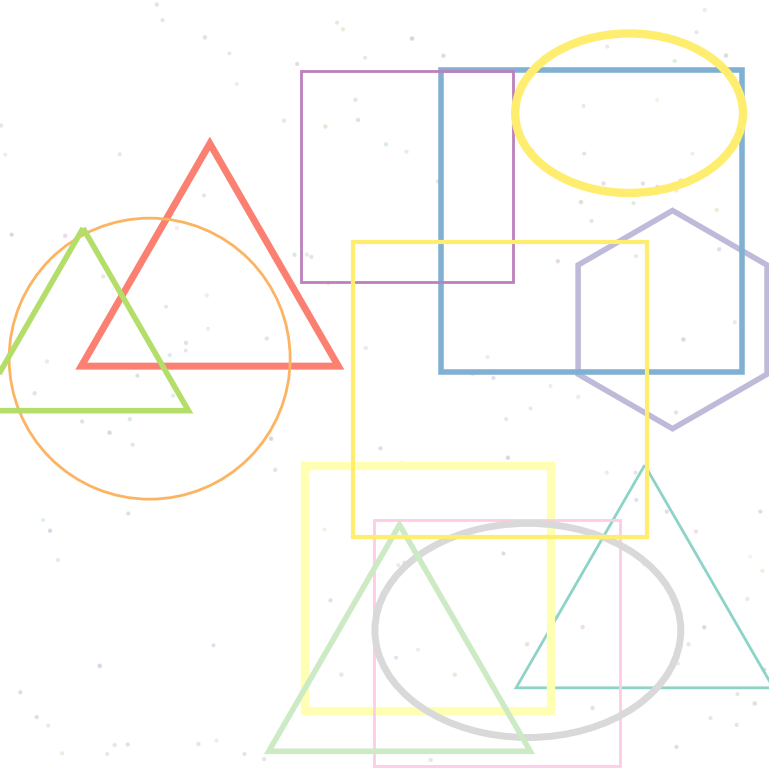[{"shape": "triangle", "thickness": 1, "radius": 0.96, "center": [0.837, 0.203]}, {"shape": "square", "thickness": 3, "radius": 0.8, "center": [0.556, 0.236]}, {"shape": "hexagon", "thickness": 2, "radius": 0.71, "center": [0.873, 0.585]}, {"shape": "triangle", "thickness": 2.5, "radius": 0.96, "center": [0.273, 0.621]}, {"shape": "square", "thickness": 2, "radius": 0.98, "center": [0.768, 0.713]}, {"shape": "circle", "thickness": 1, "radius": 0.91, "center": [0.194, 0.534]}, {"shape": "triangle", "thickness": 2, "radius": 0.79, "center": [0.108, 0.546]}, {"shape": "square", "thickness": 1, "radius": 0.8, "center": [0.646, 0.165]}, {"shape": "oval", "thickness": 2.5, "radius": 0.99, "center": [0.686, 0.181]}, {"shape": "square", "thickness": 1, "radius": 0.69, "center": [0.529, 0.771]}, {"shape": "triangle", "thickness": 2, "radius": 0.98, "center": [0.519, 0.122]}, {"shape": "square", "thickness": 1.5, "radius": 0.96, "center": [0.649, 0.494]}, {"shape": "oval", "thickness": 3, "radius": 0.74, "center": [0.817, 0.853]}]